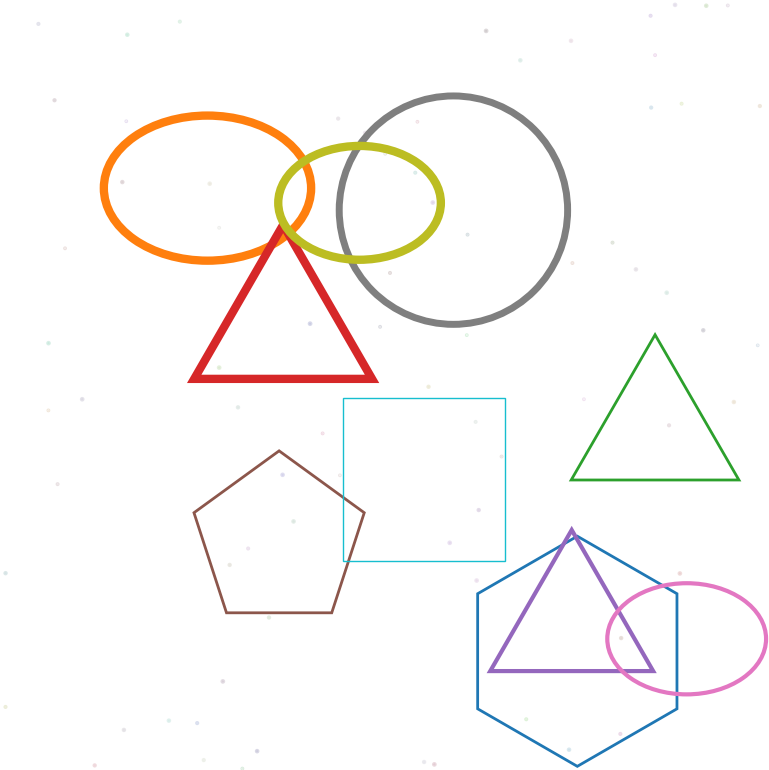[{"shape": "hexagon", "thickness": 1, "radius": 0.75, "center": [0.75, 0.154]}, {"shape": "oval", "thickness": 3, "radius": 0.67, "center": [0.269, 0.756]}, {"shape": "triangle", "thickness": 1, "radius": 0.63, "center": [0.851, 0.44]}, {"shape": "triangle", "thickness": 3, "radius": 0.67, "center": [0.368, 0.575]}, {"shape": "triangle", "thickness": 1.5, "radius": 0.61, "center": [0.742, 0.19]}, {"shape": "pentagon", "thickness": 1, "radius": 0.58, "center": [0.362, 0.298]}, {"shape": "oval", "thickness": 1.5, "radius": 0.52, "center": [0.892, 0.17]}, {"shape": "circle", "thickness": 2.5, "radius": 0.74, "center": [0.589, 0.727]}, {"shape": "oval", "thickness": 3, "radius": 0.53, "center": [0.467, 0.737]}, {"shape": "square", "thickness": 0.5, "radius": 0.53, "center": [0.551, 0.377]}]